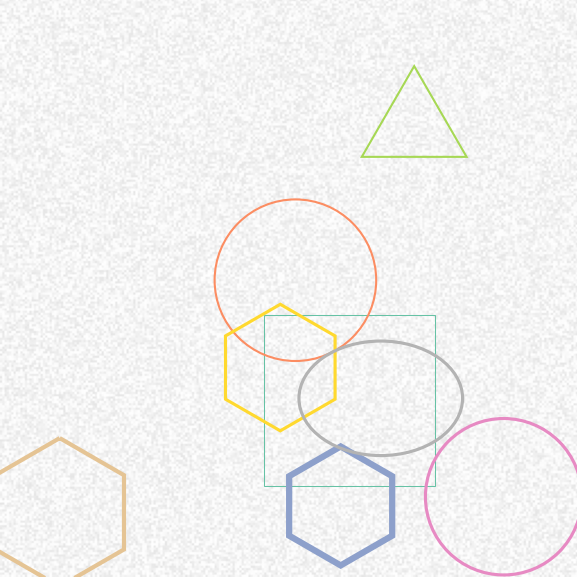[{"shape": "square", "thickness": 0.5, "radius": 0.74, "center": [0.605, 0.305]}, {"shape": "circle", "thickness": 1, "radius": 0.7, "center": [0.512, 0.514]}, {"shape": "hexagon", "thickness": 3, "radius": 0.52, "center": [0.59, 0.123]}, {"shape": "circle", "thickness": 1.5, "radius": 0.68, "center": [0.872, 0.139]}, {"shape": "triangle", "thickness": 1, "radius": 0.52, "center": [0.717, 0.78]}, {"shape": "hexagon", "thickness": 1.5, "radius": 0.55, "center": [0.485, 0.363]}, {"shape": "hexagon", "thickness": 2, "radius": 0.64, "center": [0.103, 0.112]}, {"shape": "oval", "thickness": 1.5, "radius": 0.71, "center": [0.659, 0.309]}]